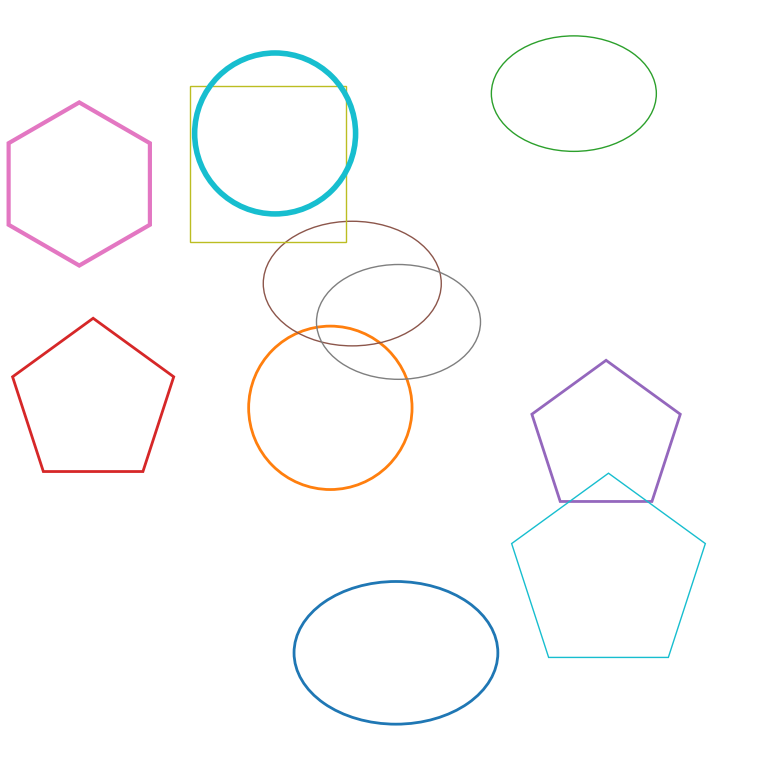[{"shape": "oval", "thickness": 1, "radius": 0.66, "center": [0.514, 0.152]}, {"shape": "circle", "thickness": 1, "radius": 0.53, "center": [0.429, 0.47]}, {"shape": "oval", "thickness": 0.5, "radius": 0.54, "center": [0.745, 0.878]}, {"shape": "pentagon", "thickness": 1, "radius": 0.55, "center": [0.121, 0.477]}, {"shape": "pentagon", "thickness": 1, "radius": 0.51, "center": [0.787, 0.431]}, {"shape": "oval", "thickness": 0.5, "radius": 0.58, "center": [0.458, 0.632]}, {"shape": "hexagon", "thickness": 1.5, "radius": 0.53, "center": [0.103, 0.761]}, {"shape": "oval", "thickness": 0.5, "radius": 0.53, "center": [0.518, 0.582]}, {"shape": "square", "thickness": 0.5, "radius": 0.5, "center": [0.348, 0.787]}, {"shape": "circle", "thickness": 2, "radius": 0.52, "center": [0.357, 0.827]}, {"shape": "pentagon", "thickness": 0.5, "radius": 0.66, "center": [0.79, 0.253]}]